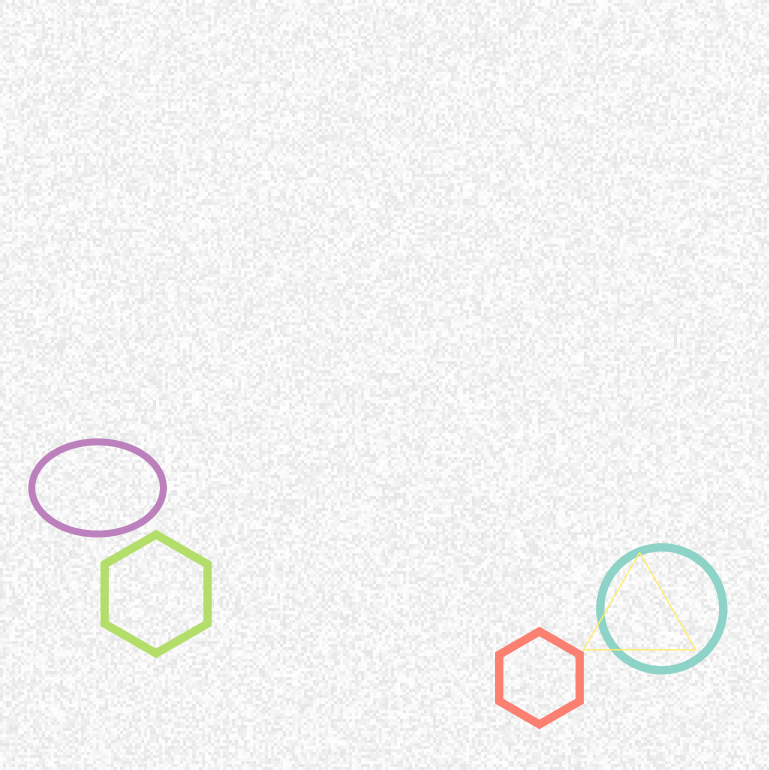[{"shape": "circle", "thickness": 3, "radius": 0.4, "center": [0.859, 0.209]}, {"shape": "hexagon", "thickness": 3, "radius": 0.3, "center": [0.701, 0.12]}, {"shape": "hexagon", "thickness": 3, "radius": 0.39, "center": [0.203, 0.229]}, {"shape": "oval", "thickness": 2.5, "radius": 0.43, "center": [0.127, 0.366]}, {"shape": "triangle", "thickness": 0.5, "radius": 0.42, "center": [0.831, 0.198]}]